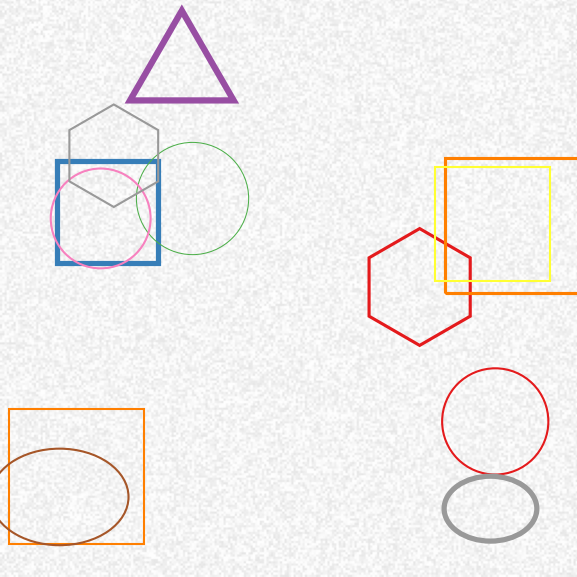[{"shape": "hexagon", "thickness": 1.5, "radius": 0.51, "center": [0.727, 0.502]}, {"shape": "circle", "thickness": 1, "radius": 0.46, "center": [0.858, 0.269]}, {"shape": "square", "thickness": 2.5, "radius": 0.44, "center": [0.187, 0.632]}, {"shape": "circle", "thickness": 0.5, "radius": 0.49, "center": [0.333, 0.655]}, {"shape": "triangle", "thickness": 3, "radius": 0.52, "center": [0.315, 0.877]}, {"shape": "square", "thickness": 1, "radius": 0.58, "center": [0.132, 0.174]}, {"shape": "square", "thickness": 1.5, "radius": 0.58, "center": [0.886, 0.608]}, {"shape": "square", "thickness": 1, "radius": 0.5, "center": [0.853, 0.611]}, {"shape": "oval", "thickness": 1, "radius": 0.6, "center": [0.103, 0.139]}, {"shape": "circle", "thickness": 1, "radius": 0.43, "center": [0.174, 0.621]}, {"shape": "hexagon", "thickness": 1, "radius": 0.44, "center": [0.197, 0.729]}, {"shape": "oval", "thickness": 2.5, "radius": 0.4, "center": [0.849, 0.118]}]